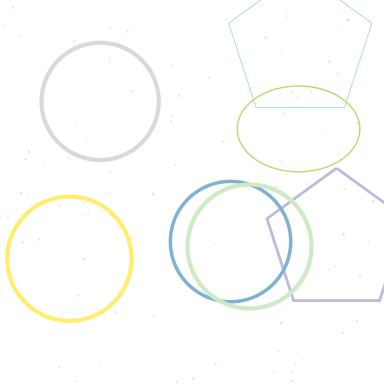[{"shape": "pentagon", "thickness": 0.5, "radius": 0.98, "center": [0.78, 0.879]}, {"shape": "pentagon", "thickness": 2, "radius": 0.95, "center": [0.874, 0.373]}, {"shape": "circle", "thickness": 2.5, "radius": 0.78, "center": [0.599, 0.372]}, {"shape": "oval", "thickness": 1, "radius": 0.8, "center": [0.775, 0.665]}, {"shape": "circle", "thickness": 3, "radius": 0.76, "center": [0.26, 0.737]}, {"shape": "circle", "thickness": 3, "radius": 0.81, "center": [0.648, 0.36]}, {"shape": "circle", "thickness": 3, "radius": 0.81, "center": [0.18, 0.328]}]